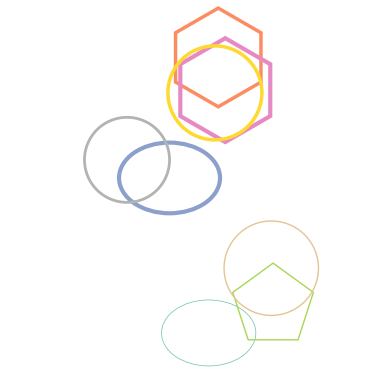[{"shape": "oval", "thickness": 0.5, "radius": 0.61, "center": [0.542, 0.135]}, {"shape": "hexagon", "thickness": 2.5, "radius": 0.64, "center": [0.567, 0.851]}, {"shape": "oval", "thickness": 3, "radius": 0.66, "center": [0.44, 0.538]}, {"shape": "hexagon", "thickness": 3, "radius": 0.67, "center": [0.585, 0.766]}, {"shape": "pentagon", "thickness": 1, "radius": 0.55, "center": [0.709, 0.206]}, {"shape": "circle", "thickness": 2.5, "radius": 0.61, "center": [0.558, 0.759]}, {"shape": "circle", "thickness": 1, "radius": 0.61, "center": [0.705, 0.303]}, {"shape": "circle", "thickness": 2, "radius": 0.55, "center": [0.33, 0.585]}]